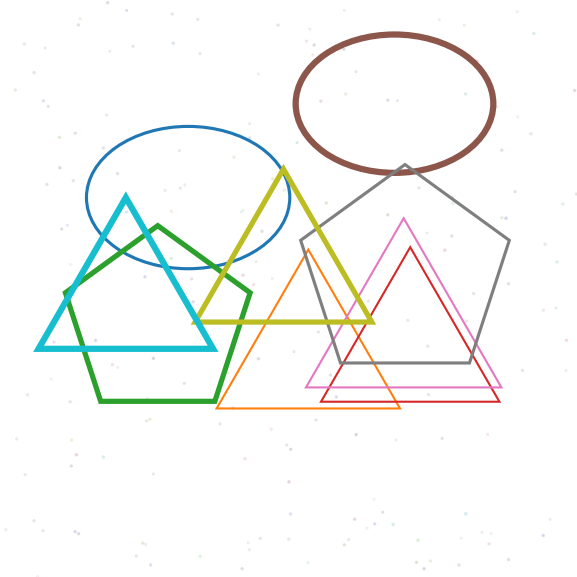[{"shape": "oval", "thickness": 1.5, "radius": 0.88, "center": [0.326, 0.657]}, {"shape": "triangle", "thickness": 1, "radius": 0.92, "center": [0.534, 0.384]}, {"shape": "pentagon", "thickness": 2.5, "radius": 0.84, "center": [0.273, 0.44]}, {"shape": "triangle", "thickness": 1, "radius": 0.89, "center": [0.71, 0.393]}, {"shape": "oval", "thickness": 3, "radius": 0.86, "center": [0.683, 0.82]}, {"shape": "triangle", "thickness": 1, "radius": 0.98, "center": [0.699, 0.426]}, {"shape": "pentagon", "thickness": 1.5, "radius": 0.95, "center": [0.701, 0.524]}, {"shape": "triangle", "thickness": 2.5, "radius": 0.88, "center": [0.491, 0.53]}, {"shape": "triangle", "thickness": 3, "radius": 0.87, "center": [0.218, 0.482]}]